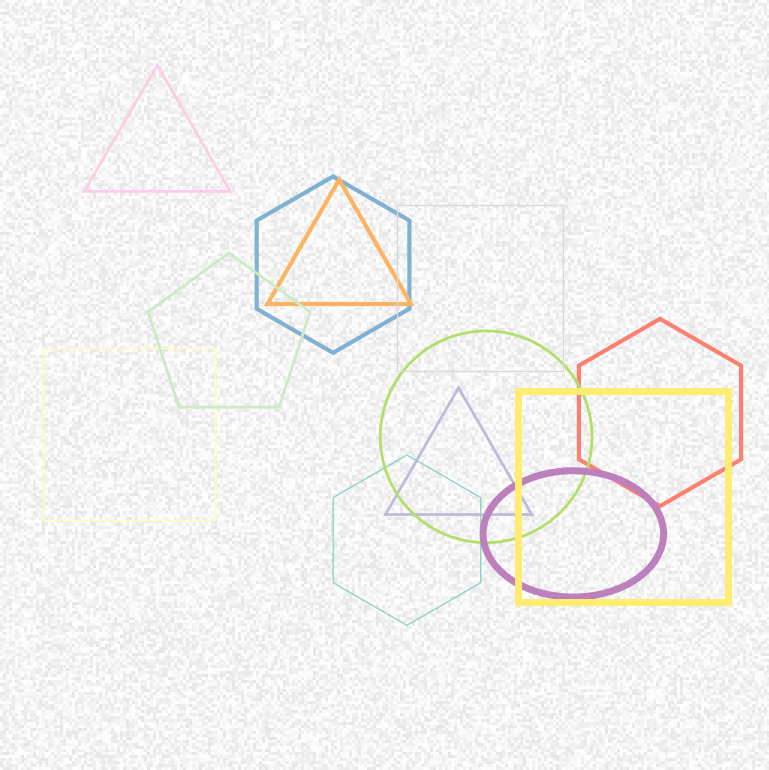[{"shape": "hexagon", "thickness": 0.5, "radius": 0.55, "center": [0.529, 0.299]}, {"shape": "square", "thickness": 0.5, "radius": 0.56, "center": [0.168, 0.436]}, {"shape": "triangle", "thickness": 1, "radius": 0.55, "center": [0.596, 0.387]}, {"shape": "hexagon", "thickness": 1.5, "radius": 0.61, "center": [0.857, 0.464]}, {"shape": "hexagon", "thickness": 1.5, "radius": 0.57, "center": [0.433, 0.656]}, {"shape": "triangle", "thickness": 1.5, "radius": 0.54, "center": [0.441, 0.659]}, {"shape": "circle", "thickness": 1, "radius": 0.69, "center": [0.631, 0.433]}, {"shape": "triangle", "thickness": 1, "radius": 0.55, "center": [0.204, 0.806]}, {"shape": "square", "thickness": 0.5, "radius": 0.54, "center": [0.624, 0.626]}, {"shape": "oval", "thickness": 2.5, "radius": 0.59, "center": [0.745, 0.307]}, {"shape": "pentagon", "thickness": 1, "radius": 0.55, "center": [0.297, 0.561]}, {"shape": "square", "thickness": 2.5, "radius": 0.68, "center": [0.809, 0.355]}]